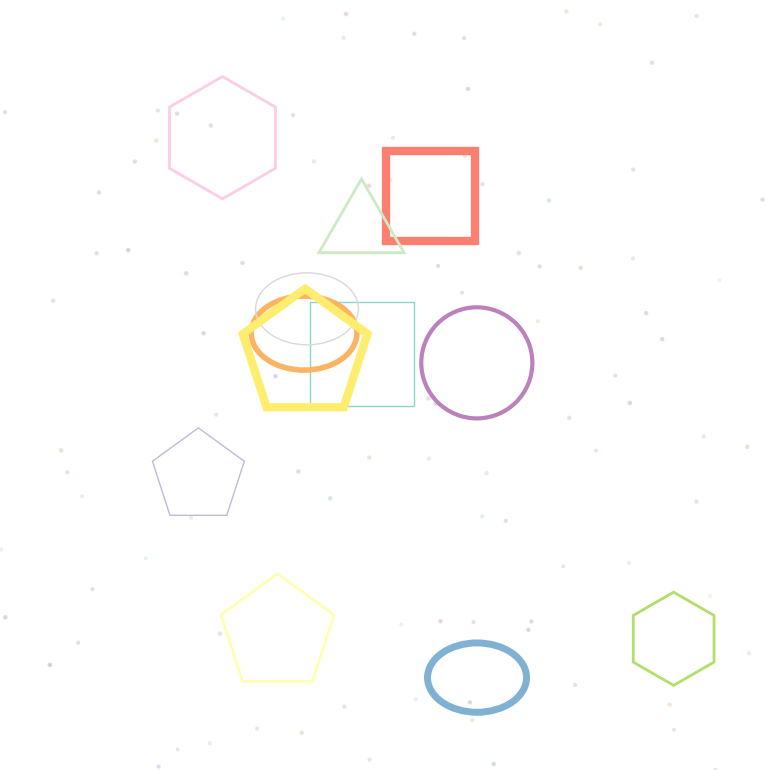[{"shape": "square", "thickness": 0.5, "radius": 0.34, "center": [0.47, 0.54]}, {"shape": "pentagon", "thickness": 1, "radius": 0.39, "center": [0.36, 0.178]}, {"shape": "pentagon", "thickness": 0.5, "radius": 0.31, "center": [0.258, 0.382]}, {"shape": "square", "thickness": 3, "radius": 0.29, "center": [0.559, 0.746]}, {"shape": "oval", "thickness": 2.5, "radius": 0.32, "center": [0.62, 0.12]}, {"shape": "oval", "thickness": 2, "radius": 0.34, "center": [0.395, 0.567]}, {"shape": "hexagon", "thickness": 1, "radius": 0.3, "center": [0.875, 0.17]}, {"shape": "hexagon", "thickness": 1, "radius": 0.4, "center": [0.289, 0.821]}, {"shape": "oval", "thickness": 0.5, "radius": 0.33, "center": [0.399, 0.599]}, {"shape": "circle", "thickness": 1.5, "radius": 0.36, "center": [0.619, 0.529]}, {"shape": "triangle", "thickness": 1, "radius": 0.32, "center": [0.469, 0.704]}, {"shape": "pentagon", "thickness": 3, "radius": 0.43, "center": [0.396, 0.54]}]